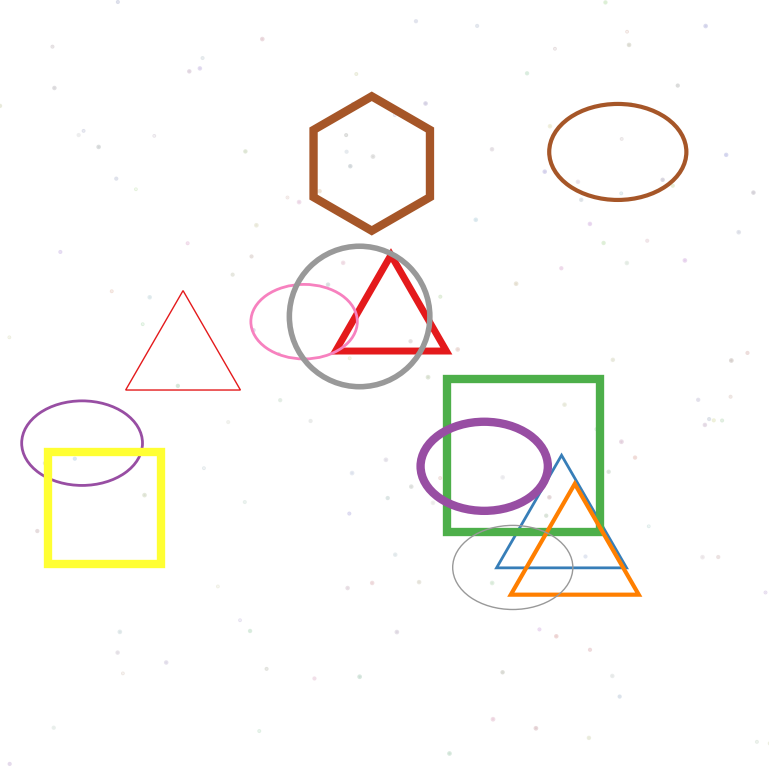[{"shape": "triangle", "thickness": 0.5, "radius": 0.43, "center": [0.238, 0.537]}, {"shape": "triangle", "thickness": 2.5, "radius": 0.42, "center": [0.508, 0.586]}, {"shape": "triangle", "thickness": 1, "radius": 0.49, "center": [0.729, 0.311]}, {"shape": "square", "thickness": 3, "radius": 0.5, "center": [0.679, 0.408]}, {"shape": "oval", "thickness": 3, "radius": 0.41, "center": [0.629, 0.394]}, {"shape": "oval", "thickness": 1, "radius": 0.39, "center": [0.107, 0.424]}, {"shape": "triangle", "thickness": 1.5, "radius": 0.48, "center": [0.746, 0.276]}, {"shape": "square", "thickness": 3, "radius": 0.37, "center": [0.135, 0.34]}, {"shape": "hexagon", "thickness": 3, "radius": 0.44, "center": [0.483, 0.788]}, {"shape": "oval", "thickness": 1.5, "radius": 0.45, "center": [0.802, 0.803]}, {"shape": "oval", "thickness": 1, "radius": 0.35, "center": [0.395, 0.582]}, {"shape": "oval", "thickness": 0.5, "radius": 0.39, "center": [0.666, 0.263]}, {"shape": "circle", "thickness": 2, "radius": 0.46, "center": [0.467, 0.589]}]